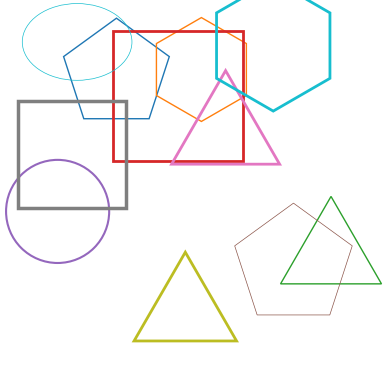[{"shape": "pentagon", "thickness": 1, "radius": 0.72, "center": [0.302, 0.808]}, {"shape": "hexagon", "thickness": 1, "radius": 0.67, "center": [0.523, 0.819]}, {"shape": "triangle", "thickness": 1, "radius": 0.76, "center": [0.86, 0.338]}, {"shape": "square", "thickness": 2, "radius": 0.85, "center": [0.463, 0.751]}, {"shape": "circle", "thickness": 1.5, "radius": 0.67, "center": [0.15, 0.451]}, {"shape": "pentagon", "thickness": 0.5, "radius": 0.8, "center": [0.762, 0.312]}, {"shape": "triangle", "thickness": 2, "radius": 0.81, "center": [0.586, 0.655]}, {"shape": "square", "thickness": 2.5, "radius": 0.7, "center": [0.187, 0.599]}, {"shape": "triangle", "thickness": 2, "radius": 0.77, "center": [0.481, 0.191]}, {"shape": "hexagon", "thickness": 2, "radius": 0.85, "center": [0.71, 0.882]}, {"shape": "oval", "thickness": 0.5, "radius": 0.71, "center": [0.2, 0.891]}]